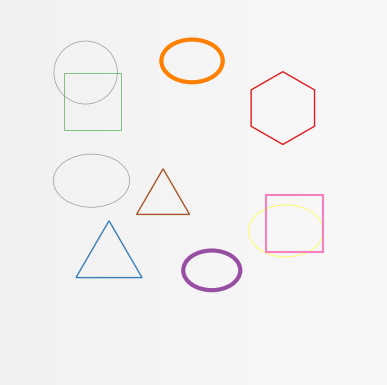[{"shape": "hexagon", "thickness": 1, "radius": 0.47, "center": [0.73, 0.719]}, {"shape": "triangle", "thickness": 1, "radius": 0.49, "center": [0.281, 0.328]}, {"shape": "square", "thickness": 0.5, "radius": 0.37, "center": [0.24, 0.736]}, {"shape": "oval", "thickness": 3, "radius": 0.37, "center": [0.546, 0.298]}, {"shape": "oval", "thickness": 3, "radius": 0.4, "center": [0.496, 0.842]}, {"shape": "oval", "thickness": 0.5, "radius": 0.48, "center": [0.738, 0.4]}, {"shape": "triangle", "thickness": 1, "radius": 0.39, "center": [0.421, 0.483]}, {"shape": "square", "thickness": 1.5, "radius": 0.37, "center": [0.76, 0.42]}, {"shape": "oval", "thickness": 0.5, "radius": 0.49, "center": [0.236, 0.531]}, {"shape": "circle", "thickness": 0.5, "radius": 0.41, "center": [0.221, 0.812]}]